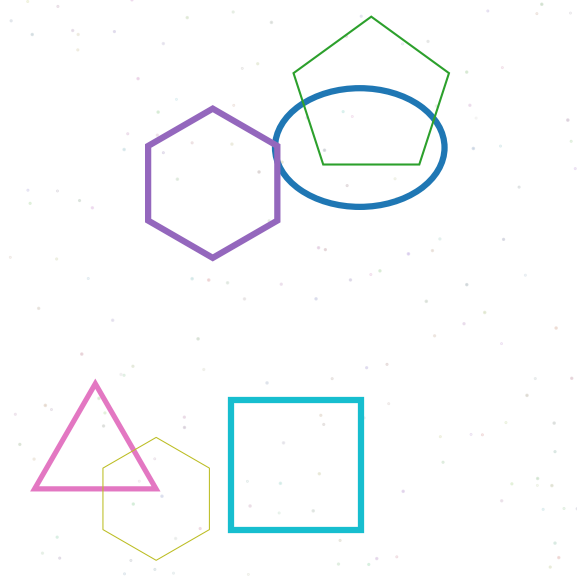[{"shape": "oval", "thickness": 3, "radius": 0.73, "center": [0.623, 0.744]}, {"shape": "pentagon", "thickness": 1, "radius": 0.71, "center": [0.643, 0.829]}, {"shape": "hexagon", "thickness": 3, "radius": 0.65, "center": [0.368, 0.682]}, {"shape": "triangle", "thickness": 2.5, "radius": 0.61, "center": [0.165, 0.213]}, {"shape": "hexagon", "thickness": 0.5, "radius": 0.53, "center": [0.27, 0.135]}, {"shape": "square", "thickness": 3, "radius": 0.56, "center": [0.512, 0.194]}]